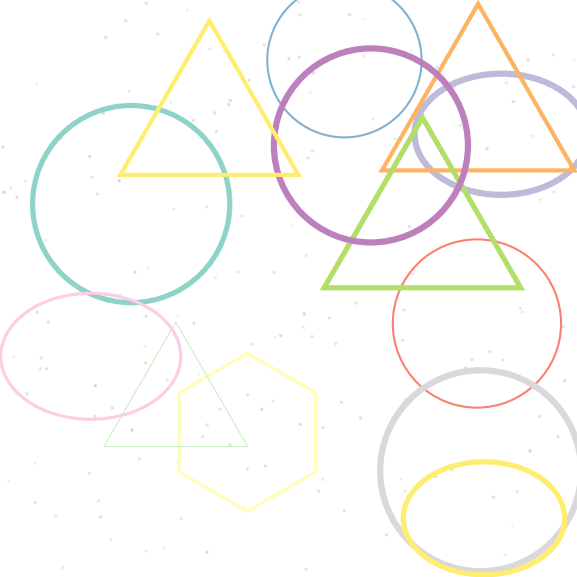[{"shape": "circle", "thickness": 2.5, "radius": 0.85, "center": [0.227, 0.646]}, {"shape": "hexagon", "thickness": 1.5, "radius": 0.68, "center": [0.428, 0.251]}, {"shape": "oval", "thickness": 3, "radius": 0.75, "center": [0.868, 0.767]}, {"shape": "circle", "thickness": 1, "radius": 0.73, "center": [0.826, 0.439]}, {"shape": "circle", "thickness": 1, "radius": 0.67, "center": [0.596, 0.895]}, {"shape": "triangle", "thickness": 2, "radius": 0.96, "center": [0.828, 0.8]}, {"shape": "triangle", "thickness": 2.5, "radius": 0.98, "center": [0.731, 0.599]}, {"shape": "oval", "thickness": 1.5, "radius": 0.78, "center": [0.157, 0.382]}, {"shape": "circle", "thickness": 3, "radius": 0.87, "center": [0.832, 0.184]}, {"shape": "circle", "thickness": 3, "radius": 0.84, "center": [0.642, 0.747]}, {"shape": "triangle", "thickness": 0.5, "radius": 0.72, "center": [0.304, 0.298]}, {"shape": "triangle", "thickness": 2, "radius": 0.89, "center": [0.363, 0.785]}, {"shape": "oval", "thickness": 2.5, "radius": 0.7, "center": [0.838, 0.102]}]